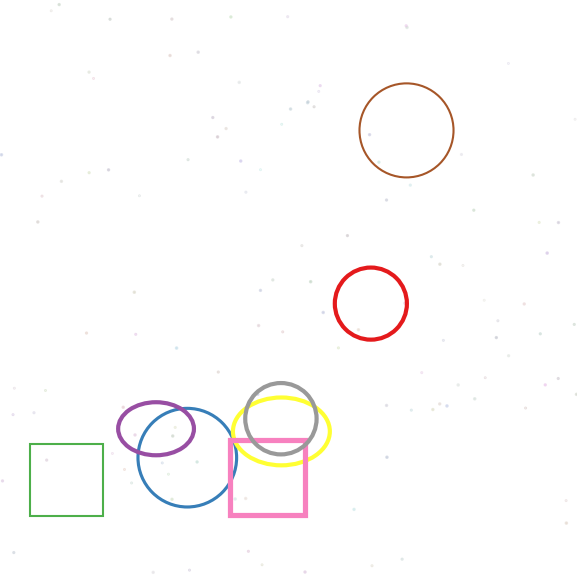[{"shape": "circle", "thickness": 2, "radius": 0.31, "center": [0.642, 0.473]}, {"shape": "circle", "thickness": 1.5, "radius": 0.43, "center": [0.324, 0.207]}, {"shape": "square", "thickness": 1, "radius": 0.32, "center": [0.115, 0.168]}, {"shape": "oval", "thickness": 2, "radius": 0.33, "center": [0.27, 0.257]}, {"shape": "oval", "thickness": 2, "radius": 0.42, "center": [0.487, 0.252]}, {"shape": "circle", "thickness": 1, "radius": 0.41, "center": [0.704, 0.773]}, {"shape": "square", "thickness": 2.5, "radius": 0.32, "center": [0.463, 0.173]}, {"shape": "circle", "thickness": 2, "radius": 0.31, "center": [0.486, 0.274]}]